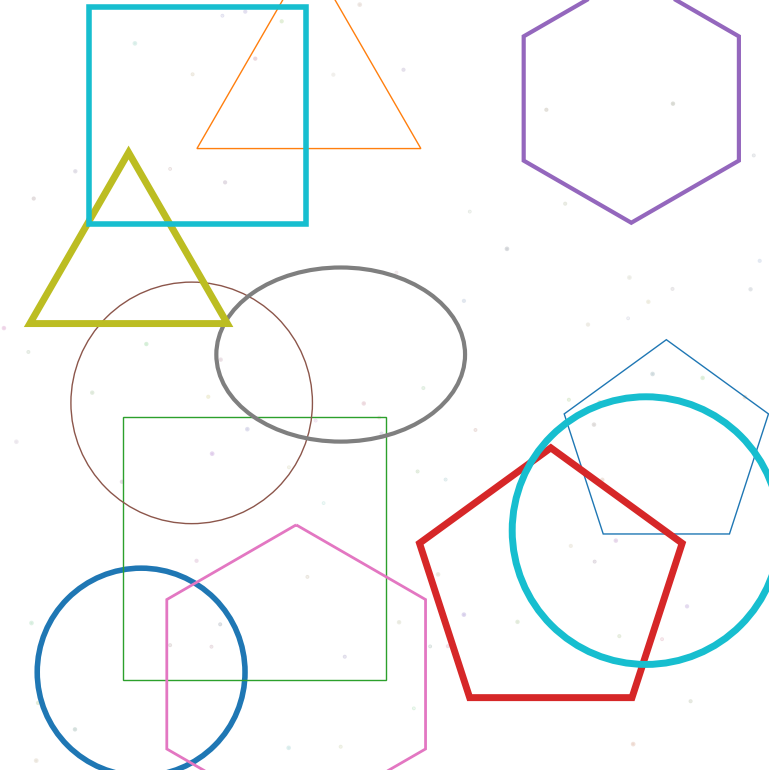[{"shape": "circle", "thickness": 2, "radius": 0.67, "center": [0.183, 0.127]}, {"shape": "pentagon", "thickness": 0.5, "radius": 0.7, "center": [0.865, 0.419]}, {"shape": "triangle", "thickness": 0.5, "radius": 0.84, "center": [0.401, 0.891]}, {"shape": "square", "thickness": 0.5, "radius": 0.85, "center": [0.331, 0.288]}, {"shape": "pentagon", "thickness": 2.5, "radius": 0.9, "center": [0.715, 0.239]}, {"shape": "hexagon", "thickness": 1.5, "radius": 0.81, "center": [0.82, 0.872]}, {"shape": "circle", "thickness": 0.5, "radius": 0.78, "center": [0.249, 0.477]}, {"shape": "hexagon", "thickness": 1, "radius": 0.97, "center": [0.385, 0.124]}, {"shape": "oval", "thickness": 1.5, "radius": 0.81, "center": [0.442, 0.54]}, {"shape": "triangle", "thickness": 2.5, "radius": 0.74, "center": [0.167, 0.654]}, {"shape": "circle", "thickness": 2.5, "radius": 0.87, "center": [0.839, 0.311]}, {"shape": "square", "thickness": 2, "radius": 0.7, "center": [0.256, 0.85]}]